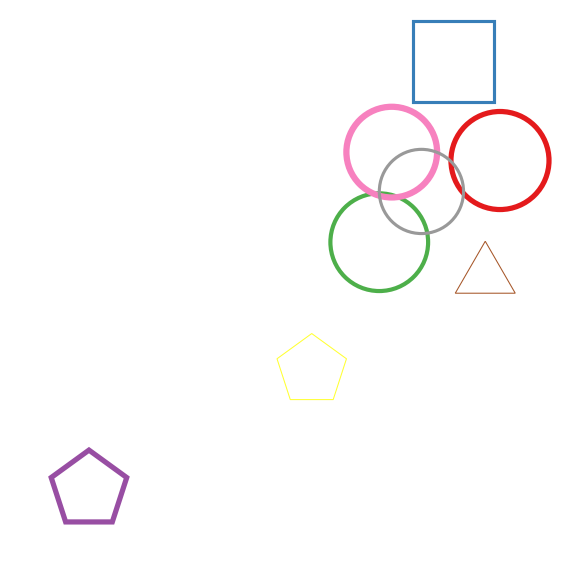[{"shape": "circle", "thickness": 2.5, "radius": 0.42, "center": [0.866, 0.721]}, {"shape": "square", "thickness": 1.5, "radius": 0.35, "center": [0.786, 0.892]}, {"shape": "circle", "thickness": 2, "radius": 0.42, "center": [0.657, 0.58]}, {"shape": "pentagon", "thickness": 2.5, "radius": 0.34, "center": [0.154, 0.151]}, {"shape": "pentagon", "thickness": 0.5, "radius": 0.32, "center": [0.54, 0.358]}, {"shape": "triangle", "thickness": 0.5, "radius": 0.3, "center": [0.84, 0.521]}, {"shape": "circle", "thickness": 3, "radius": 0.39, "center": [0.678, 0.736]}, {"shape": "circle", "thickness": 1.5, "radius": 0.36, "center": [0.73, 0.668]}]